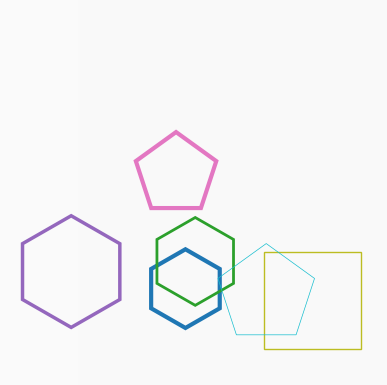[{"shape": "hexagon", "thickness": 3, "radius": 0.51, "center": [0.479, 0.25]}, {"shape": "hexagon", "thickness": 2, "radius": 0.57, "center": [0.504, 0.321]}, {"shape": "hexagon", "thickness": 2.5, "radius": 0.72, "center": [0.184, 0.295]}, {"shape": "pentagon", "thickness": 3, "radius": 0.55, "center": [0.454, 0.548]}, {"shape": "square", "thickness": 1, "radius": 0.63, "center": [0.807, 0.22]}, {"shape": "pentagon", "thickness": 0.5, "radius": 0.66, "center": [0.687, 0.236]}]